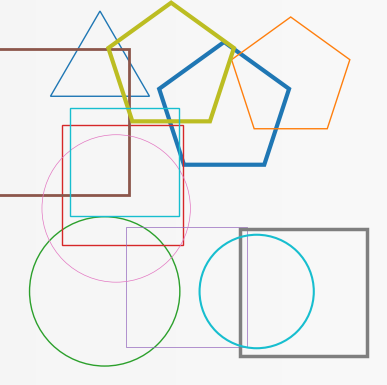[{"shape": "pentagon", "thickness": 3, "radius": 0.88, "center": [0.578, 0.715]}, {"shape": "triangle", "thickness": 1, "radius": 0.74, "center": [0.258, 0.824]}, {"shape": "pentagon", "thickness": 1, "radius": 0.8, "center": [0.75, 0.795]}, {"shape": "circle", "thickness": 1, "radius": 0.97, "center": [0.27, 0.243]}, {"shape": "square", "thickness": 1, "radius": 0.78, "center": [0.316, 0.519]}, {"shape": "square", "thickness": 0.5, "radius": 0.78, "center": [0.481, 0.255]}, {"shape": "square", "thickness": 2, "radius": 0.94, "center": [0.144, 0.683]}, {"shape": "circle", "thickness": 0.5, "radius": 0.96, "center": [0.3, 0.459]}, {"shape": "square", "thickness": 2.5, "radius": 0.82, "center": [0.784, 0.24]}, {"shape": "pentagon", "thickness": 3, "radius": 0.85, "center": [0.442, 0.823]}, {"shape": "circle", "thickness": 1.5, "radius": 0.74, "center": [0.662, 0.243]}, {"shape": "square", "thickness": 1, "radius": 0.71, "center": [0.321, 0.579]}]